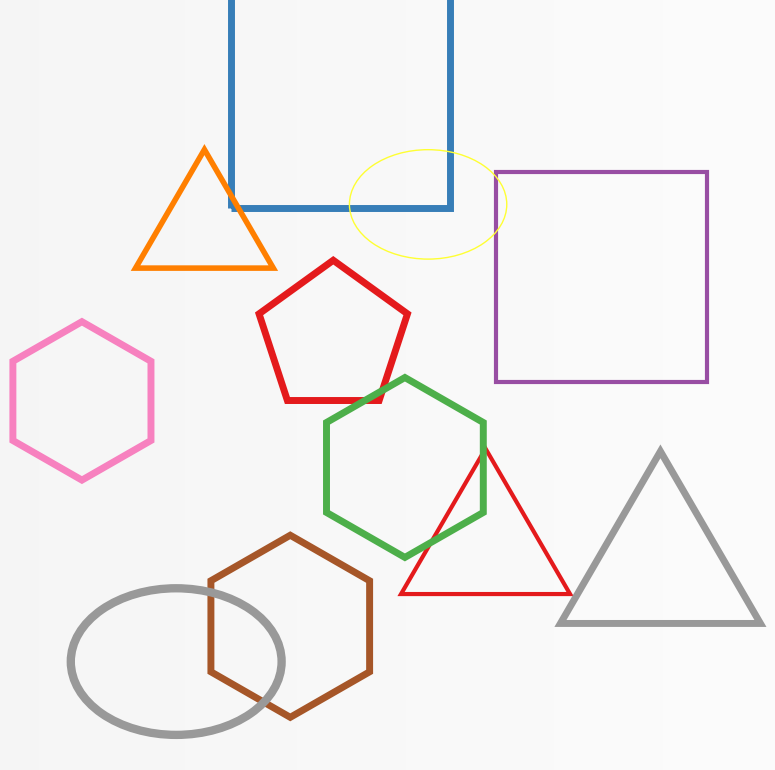[{"shape": "pentagon", "thickness": 2.5, "radius": 0.5, "center": [0.43, 0.561]}, {"shape": "triangle", "thickness": 1.5, "radius": 0.63, "center": [0.627, 0.291]}, {"shape": "square", "thickness": 2.5, "radius": 0.71, "center": [0.439, 0.871]}, {"shape": "hexagon", "thickness": 2.5, "radius": 0.58, "center": [0.522, 0.393]}, {"shape": "square", "thickness": 1.5, "radius": 0.68, "center": [0.776, 0.64]}, {"shape": "triangle", "thickness": 2, "radius": 0.51, "center": [0.264, 0.703]}, {"shape": "oval", "thickness": 0.5, "radius": 0.51, "center": [0.552, 0.735]}, {"shape": "hexagon", "thickness": 2.5, "radius": 0.59, "center": [0.375, 0.187]}, {"shape": "hexagon", "thickness": 2.5, "radius": 0.51, "center": [0.106, 0.479]}, {"shape": "oval", "thickness": 3, "radius": 0.68, "center": [0.227, 0.141]}, {"shape": "triangle", "thickness": 2.5, "radius": 0.74, "center": [0.852, 0.265]}]